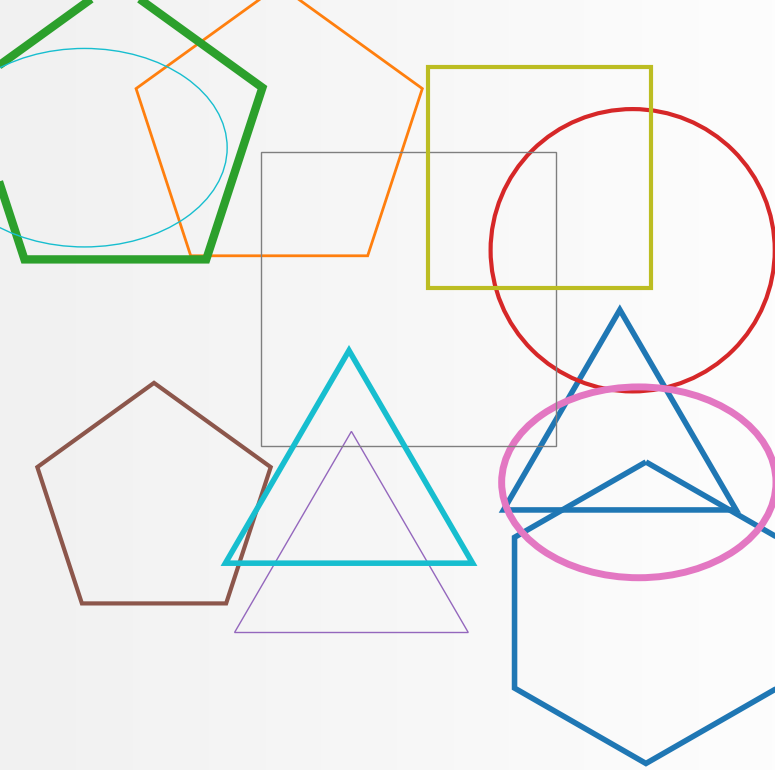[{"shape": "triangle", "thickness": 2, "radius": 0.87, "center": [0.8, 0.424]}, {"shape": "hexagon", "thickness": 2, "radius": 0.98, "center": [0.833, 0.204]}, {"shape": "pentagon", "thickness": 1, "radius": 0.97, "center": [0.36, 0.825]}, {"shape": "pentagon", "thickness": 3, "radius": 1.0, "center": [0.149, 0.825]}, {"shape": "circle", "thickness": 1.5, "radius": 0.92, "center": [0.816, 0.675]}, {"shape": "triangle", "thickness": 0.5, "radius": 0.87, "center": [0.453, 0.266]}, {"shape": "pentagon", "thickness": 1.5, "radius": 0.79, "center": [0.199, 0.344]}, {"shape": "oval", "thickness": 2.5, "radius": 0.88, "center": [0.824, 0.374]}, {"shape": "square", "thickness": 0.5, "radius": 0.95, "center": [0.527, 0.612]}, {"shape": "square", "thickness": 1.5, "radius": 0.72, "center": [0.696, 0.77]}, {"shape": "triangle", "thickness": 2, "radius": 0.92, "center": [0.45, 0.361]}, {"shape": "oval", "thickness": 0.5, "radius": 0.92, "center": [0.109, 0.808]}]